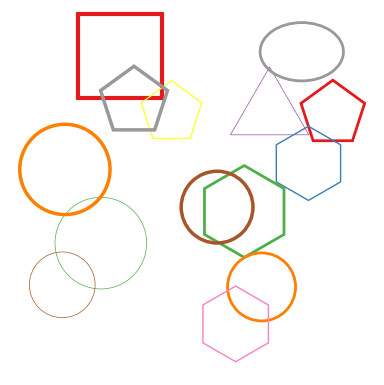[{"shape": "square", "thickness": 3, "radius": 0.54, "center": [0.312, 0.854]}, {"shape": "pentagon", "thickness": 2, "radius": 0.43, "center": [0.864, 0.705]}, {"shape": "hexagon", "thickness": 1, "radius": 0.48, "center": [0.801, 0.576]}, {"shape": "circle", "thickness": 0.5, "radius": 0.6, "center": [0.262, 0.368]}, {"shape": "hexagon", "thickness": 2, "radius": 0.6, "center": [0.634, 0.451]}, {"shape": "triangle", "thickness": 0.5, "radius": 0.59, "center": [0.7, 0.709]}, {"shape": "circle", "thickness": 2.5, "radius": 0.59, "center": [0.169, 0.56]}, {"shape": "circle", "thickness": 2, "radius": 0.44, "center": [0.679, 0.255]}, {"shape": "pentagon", "thickness": 1, "radius": 0.41, "center": [0.446, 0.707]}, {"shape": "circle", "thickness": 0.5, "radius": 0.43, "center": [0.162, 0.26]}, {"shape": "circle", "thickness": 2.5, "radius": 0.47, "center": [0.564, 0.462]}, {"shape": "hexagon", "thickness": 1, "radius": 0.49, "center": [0.612, 0.159]}, {"shape": "pentagon", "thickness": 2.5, "radius": 0.46, "center": [0.348, 0.737]}, {"shape": "oval", "thickness": 2, "radius": 0.54, "center": [0.784, 0.866]}]